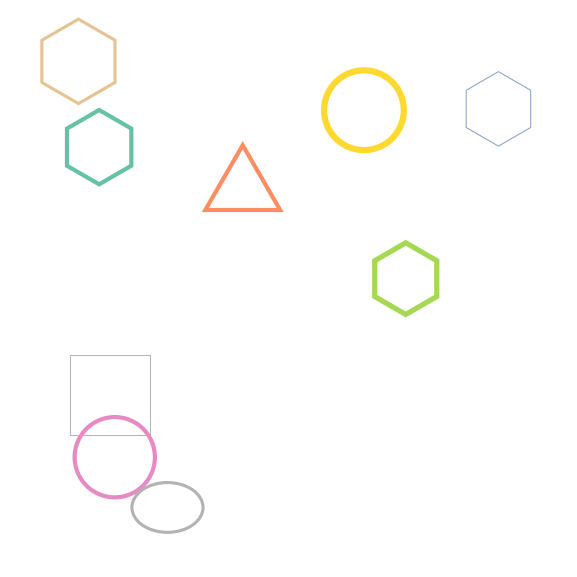[{"shape": "hexagon", "thickness": 2, "radius": 0.32, "center": [0.172, 0.744]}, {"shape": "triangle", "thickness": 2, "radius": 0.37, "center": [0.42, 0.673]}, {"shape": "hexagon", "thickness": 0.5, "radius": 0.32, "center": [0.863, 0.811]}, {"shape": "circle", "thickness": 2, "radius": 0.35, "center": [0.199, 0.207]}, {"shape": "hexagon", "thickness": 2.5, "radius": 0.31, "center": [0.703, 0.517]}, {"shape": "circle", "thickness": 3, "radius": 0.35, "center": [0.63, 0.808]}, {"shape": "hexagon", "thickness": 1.5, "radius": 0.37, "center": [0.136, 0.893]}, {"shape": "square", "thickness": 0.5, "radius": 0.35, "center": [0.19, 0.315]}, {"shape": "oval", "thickness": 1.5, "radius": 0.31, "center": [0.29, 0.12]}]